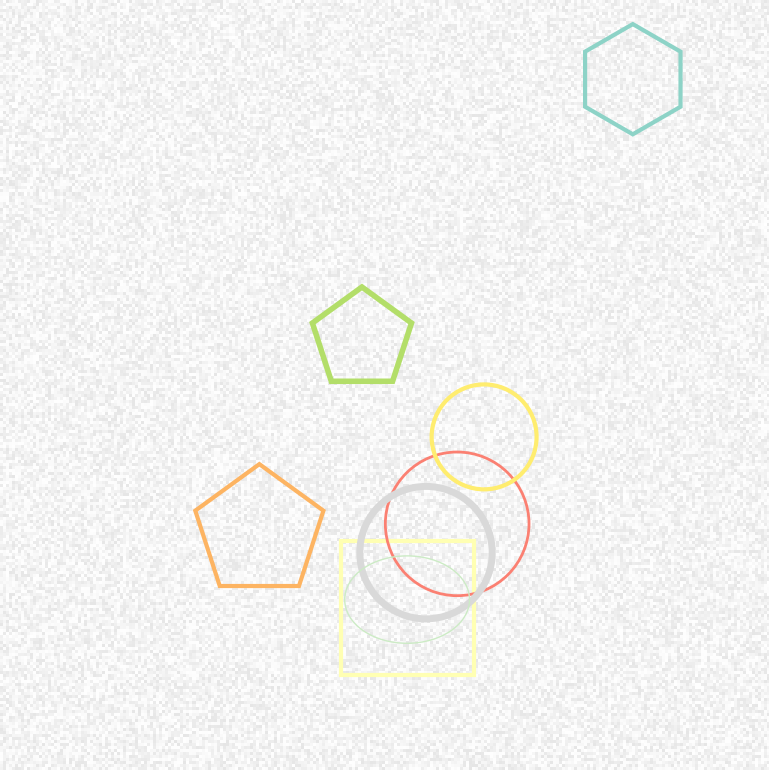[{"shape": "hexagon", "thickness": 1.5, "radius": 0.36, "center": [0.822, 0.897]}, {"shape": "square", "thickness": 1.5, "radius": 0.43, "center": [0.53, 0.21]}, {"shape": "circle", "thickness": 1, "radius": 0.47, "center": [0.594, 0.32]}, {"shape": "pentagon", "thickness": 1.5, "radius": 0.44, "center": [0.337, 0.31]}, {"shape": "pentagon", "thickness": 2, "radius": 0.34, "center": [0.47, 0.56]}, {"shape": "circle", "thickness": 2.5, "radius": 0.43, "center": [0.553, 0.282]}, {"shape": "oval", "thickness": 0.5, "radius": 0.41, "center": [0.529, 0.221]}, {"shape": "circle", "thickness": 1.5, "radius": 0.34, "center": [0.629, 0.433]}]